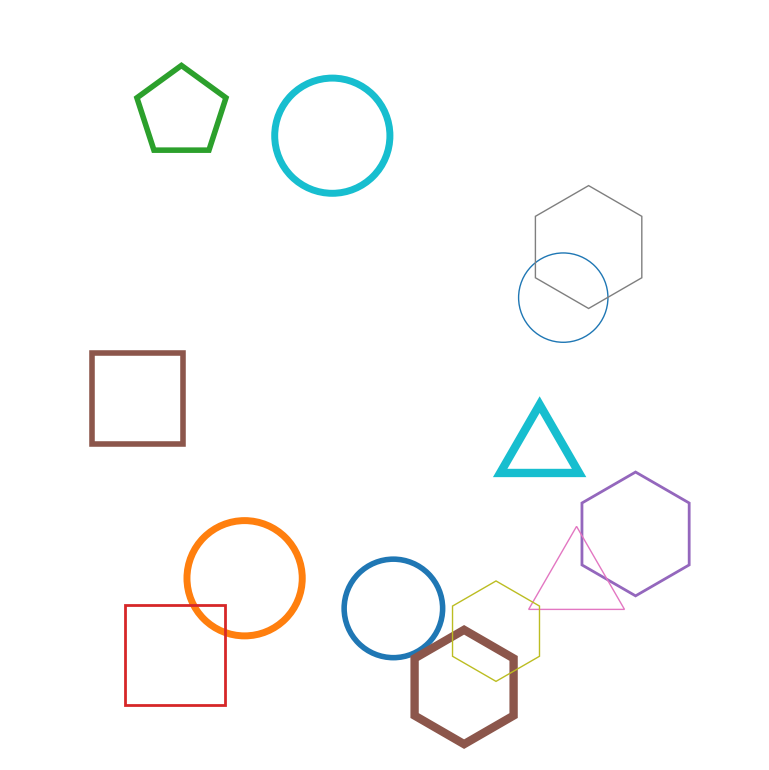[{"shape": "circle", "thickness": 2, "radius": 0.32, "center": [0.511, 0.21]}, {"shape": "circle", "thickness": 0.5, "radius": 0.29, "center": [0.732, 0.613]}, {"shape": "circle", "thickness": 2.5, "radius": 0.37, "center": [0.318, 0.249]}, {"shape": "pentagon", "thickness": 2, "radius": 0.3, "center": [0.236, 0.854]}, {"shape": "square", "thickness": 1, "radius": 0.33, "center": [0.227, 0.149]}, {"shape": "hexagon", "thickness": 1, "radius": 0.4, "center": [0.825, 0.307]}, {"shape": "square", "thickness": 2, "radius": 0.3, "center": [0.178, 0.482]}, {"shape": "hexagon", "thickness": 3, "radius": 0.37, "center": [0.603, 0.108]}, {"shape": "triangle", "thickness": 0.5, "radius": 0.36, "center": [0.749, 0.245]}, {"shape": "hexagon", "thickness": 0.5, "radius": 0.4, "center": [0.764, 0.679]}, {"shape": "hexagon", "thickness": 0.5, "radius": 0.33, "center": [0.644, 0.18]}, {"shape": "circle", "thickness": 2.5, "radius": 0.37, "center": [0.432, 0.824]}, {"shape": "triangle", "thickness": 3, "radius": 0.3, "center": [0.701, 0.415]}]